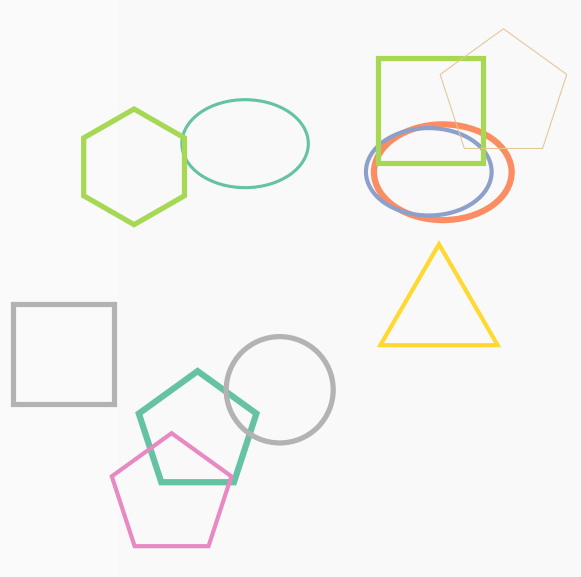[{"shape": "pentagon", "thickness": 3, "radius": 0.53, "center": [0.34, 0.25]}, {"shape": "oval", "thickness": 1.5, "radius": 0.54, "center": [0.422, 0.75]}, {"shape": "oval", "thickness": 3, "radius": 0.59, "center": [0.762, 0.701]}, {"shape": "oval", "thickness": 2, "radius": 0.54, "center": [0.738, 0.702]}, {"shape": "pentagon", "thickness": 2, "radius": 0.54, "center": [0.295, 0.141]}, {"shape": "hexagon", "thickness": 2.5, "radius": 0.5, "center": [0.231, 0.71]}, {"shape": "square", "thickness": 2.5, "radius": 0.45, "center": [0.741, 0.807]}, {"shape": "triangle", "thickness": 2, "radius": 0.58, "center": [0.755, 0.46]}, {"shape": "pentagon", "thickness": 0.5, "radius": 0.57, "center": [0.866, 0.835]}, {"shape": "circle", "thickness": 2.5, "radius": 0.46, "center": [0.481, 0.324]}, {"shape": "square", "thickness": 2.5, "radius": 0.43, "center": [0.109, 0.387]}]